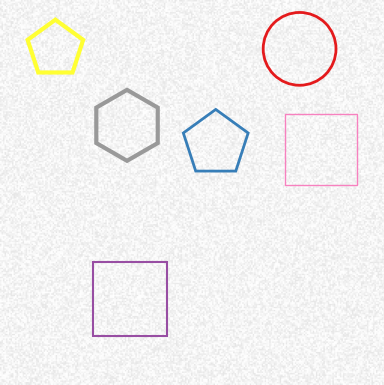[{"shape": "circle", "thickness": 2, "radius": 0.47, "center": [0.778, 0.873]}, {"shape": "pentagon", "thickness": 2, "radius": 0.44, "center": [0.56, 0.627]}, {"shape": "square", "thickness": 1.5, "radius": 0.48, "center": [0.337, 0.223]}, {"shape": "pentagon", "thickness": 3, "radius": 0.38, "center": [0.144, 0.873]}, {"shape": "square", "thickness": 1, "radius": 0.46, "center": [0.834, 0.611]}, {"shape": "hexagon", "thickness": 3, "radius": 0.46, "center": [0.33, 0.674]}]